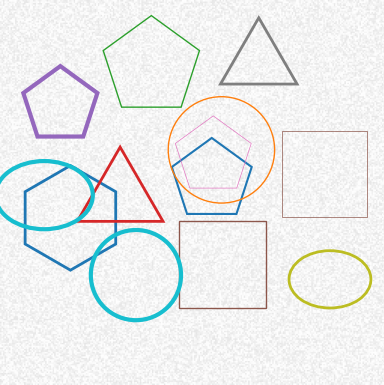[{"shape": "hexagon", "thickness": 2, "radius": 0.68, "center": [0.183, 0.434]}, {"shape": "pentagon", "thickness": 1.5, "radius": 0.55, "center": [0.55, 0.533]}, {"shape": "circle", "thickness": 1, "radius": 0.69, "center": [0.575, 0.611]}, {"shape": "pentagon", "thickness": 1, "radius": 0.66, "center": [0.393, 0.828]}, {"shape": "triangle", "thickness": 2, "radius": 0.64, "center": [0.312, 0.489]}, {"shape": "pentagon", "thickness": 3, "radius": 0.51, "center": [0.157, 0.727]}, {"shape": "square", "thickness": 1, "radius": 0.57, "center": [0.578, 0.313]}, {"shape": "square", "thickness": 0.5, "radius": 0.56, "center": [0.843, 0.548]}, {"shape": "pentagon", "thickness": 0.5, "radius": 0.52, "center": [0.554, 0.595]}, {"shape": "triangle", "thickness": 2, "radius": 0.57, "center": [0.672, 0.839]}, {"shape": "oval", "thickness": 2, "radius": 0.53, "center": [0.857, 0.274]}, {"shape": "circle", "thickness": 3, "radius": 0.59, "center": [0.353, 0.285]}, {"shape": "oval", "thickness": 3, "radius": 0.63, "center": [0.115, 0.493]}]